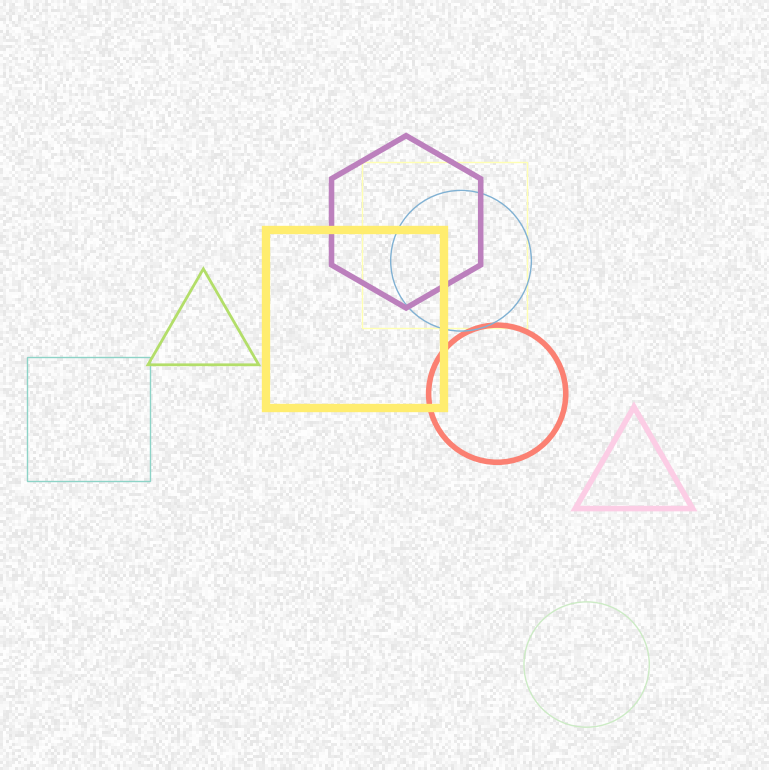[{"shape": "square", "thickness": 0.5, "radius": 0.4, "center": [0.115, 0.456]}, {"shape": "square", "thickness": 0.5, "radius": 0.54, "center": [0.577, 0.682]}, {"shape": "circle", "thickness": 2, "radius": 0.45, "center": [0.646, 0.489]}, {"shape": "circle", "thickness": 0.5, "radius": 0.46, "center": [0.599, 0.661]}, {"shape": "triangle", "thickness": 1, "radius": 0.42, "center": [0.264, 0.568]}, {"shape": "triangle", "thickness": 2, "radius": 0.44, "center": [0.823, 0.384]}, {"shape": "hexagon", "thickness": 2, "radius": 0.56, "center": [0.527, 0.712]}, {"shape": "circle", "thickness": 0.5, "radius": 0.41, "center": [0.762, 0.137]}, {"shape": "square", "thickness": 3, "radius": 0.58, "center": [0.461, 0.585]}]